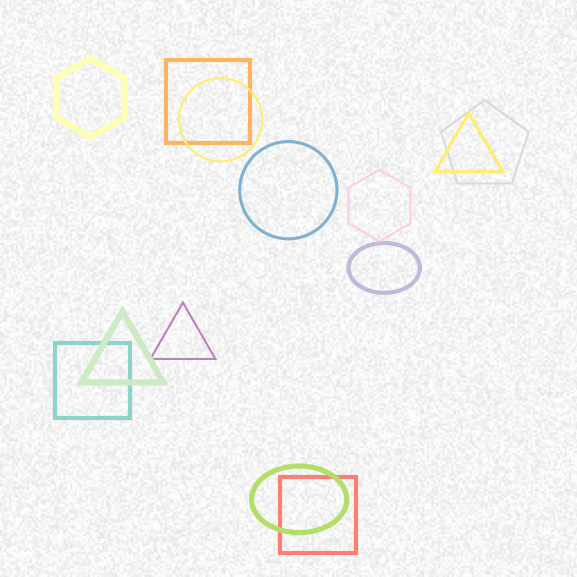[{"shape": "square", "thickness": 2, "radius": 0.33, "center": [0.161, 0.34]}, {"shape": "hexagon", "thickness": 3, "radius": 0.34, "center": [0.156, 0.83]}, {"shape": "oval", "thickness": 2, "radius": 0.31, "center": [0.665, 0.535]}, {"shape": "square", "thickness": 2, "radius": 0.33, "center": [0.551, 0.107]}, {"shape": "circle", "thickness": 1.5, "radius": 0.42, "center": [0.499, 0.67]}, {"shape": "square", "thickness": 2, "radius": 0.36, "center": [0.36, 0.823]}, {"shape": "oval", "thickness": 2.5, "radius": 0.41, "center": [0.518, 0.134]}, {"shape": "hexagon", "thickness": 1, "radius": 0.31, "center": [0.657, 0.643]}, {"shape": "pentagon", "thickness": 1, "radius": 0.4, "center": [0.839, 0.746]}, {"shape": "triangle", "thickness": 1, "radius": 0.33, "center": [0.317, 0.41]}, {"shape": "triangle", "thickness": 3, "radius": 0.41, "center": [0.212, 0.378]}, {"shape": "triangle", "thickness": 1.5, "radius": 0.34, "center": [0.812, 0.736]}, {"shape": "circle", "thickness": 1, "radius": 0.36, "center": [0.382, 0.792]}]